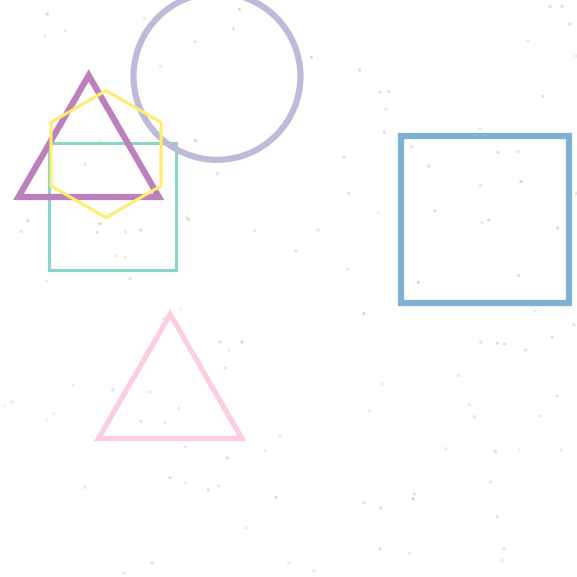[{"shape": "square", "thickness": 1.5, "radius": 0.55, "center": [0.195, 0.642]}, {"shape": "circle", "thickness": 3, "radius": 0.72, "center": [0.376, 0.867]}, {"shape": "square", "thickness": 3, "radius": 0.73, "center": [0.84, 0.619]}, {"shape": "triangle", "thickness": 2.5, "radius": 0.72, "center": [0.295, 0.312]}, {"shape": "triangle", "thickness": 3, "radius": 0.7, "center": [0.154, 0.728]}, {"shape": "hexagon", "thickness": 1.5, "radius": 0.55, "center": [0.184, 0.732]}]